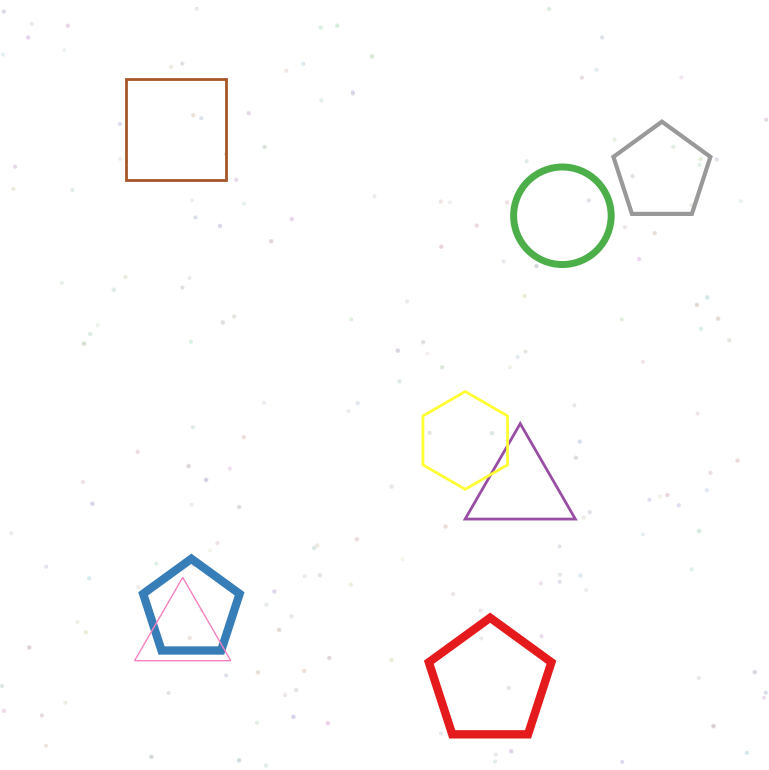[{"shape": "pentagon", "thickness": 3, "radius": 0.42, "center": [0.637, 0.114]}, {"shape": "pentagon", "thickness": 3, "radius": 0.33, "center": [0.249, 0.208]}, {"shape": "circle", "thickness": 2.5, "radius": 0.32, "center": [0.73, 0.72]}, {"shape": "triangle", "thickness": 1, "radius": 0.41, "center": [0.676, 0.367]}, {"shape": "hexagon", "thickness": 1, "radius": 0.32, "center": [0.604, 0.428]}, {"shape": "square", "thickness": 1, "radius": 0.33, "center": [0.229, 0.832]}, {"shape": "triangle", "thickness": 0.5, "radius": 0.36, "center": [0.237, 0.178]}, {"shape": "pentagon", "thickness": 1.5, "radius": 0.33, "center": [0.86, 0.776]}]